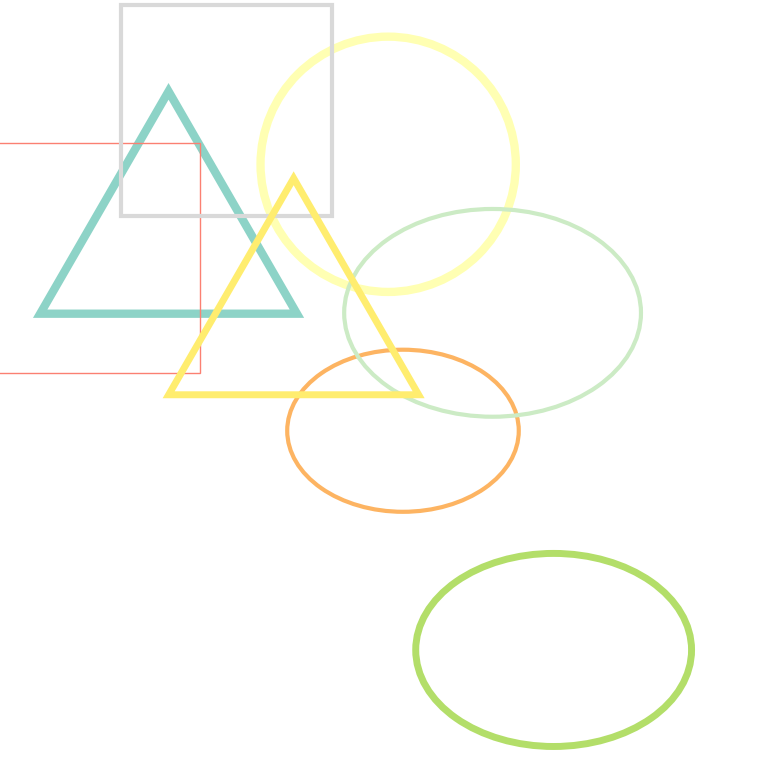[{"shape": "triangle", "thickness": 3, "radius": 0.96, "center": [0.219, 0.689]}, {"shape": "circle", "thickness": 3, "radius": 0.83, "center": [0.504, 0.787]}, {"shape": "square", "thickness": 0.5, "radius": 0.75, "center": [0.11, 0.665]}, {"shape": "oval", "thickness": 1.5, "radius": 0.75, "center": [0.523, 0.441]}, {"shape": "oval", "thickness": 2.5, "radius": 0.9, "center": [0.719, 0.156]}, {"shape": "square", "thickness": 1.5, "radius": 0.68, "center": [0.294, 0.857]}, {"shape": "oval", "thickness": 1.5, "radius": 0.96, "center": [0.64, 0.594]}, {"shape": "triangle", "thickness": 2.5, "radius": 0.94, "center": [0.381, 0.581]}]